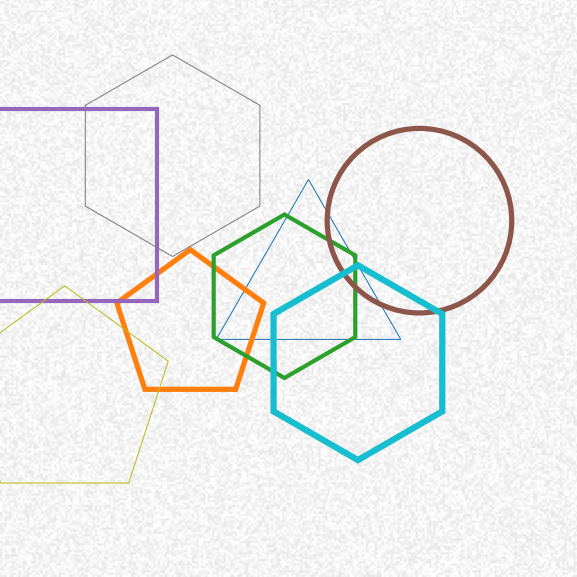[{"shape": "triangle", "thickness": 0.5, "radius": 0.92, "center": [0.534, 0.504]}, {"shape": "pentagon", "thickness": 2.5, "radius": 0.67, "center": [0.329, 0.433]}, {"shape": "hexagon", "thickness": 2, "radius": 0.71, "center": [0.493, 0.486]}, {"shape": "square", "thickness": 2, "radius": 0.83, "center": [0.106, 0.644]}, {"shape": "circle", "thickness": 2.5, "radius": 0.8, "center": [0.726, 0.617]}, {"shape": "hexagon", "thickness": 0.5, "radius": 0.87, "center": [0.299, 0.73]}, {"shape": "pentagon", "thickness": 0.5, "radius": 0.94, "center": [0.112, 0.315]}, {"shape": "hexagon", "thickness": 3, "radius": 0.84, "center": [0.62, 0.371]}]